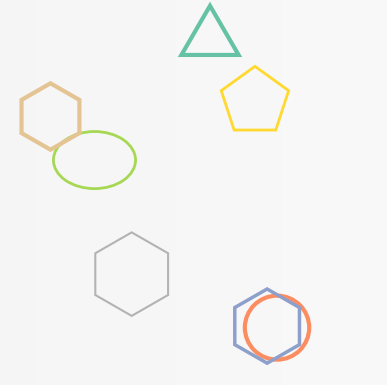[{"shape": "triangle", "thickness": 3, "radius": 0.43, "center": [0.542, 0.9]}, {"shape": "circle", "thickness": 3, "radius": 0.42, "center": [0.715, 0.149]}, {"shape": "hexagon", "thickness": 2.5, "radius": 0.48, "center": [0.689, 0.153]}, {"shape": "oval", "thickness": 2, "radius": 0.53, "center": [0.244, 0.584]}, {"shape": "pentagon", "thickness": 2, "radius": 0.46, "center": [0.658, 0.736]}, {"shape": "hexagon", "thickness": 3, "radius": 0.43, "center": [0.13, 0.697]}, {"shape": "hexagon", "thickness": 1.5, "radius": 0.54, "center": [0.34, 0.288]}]